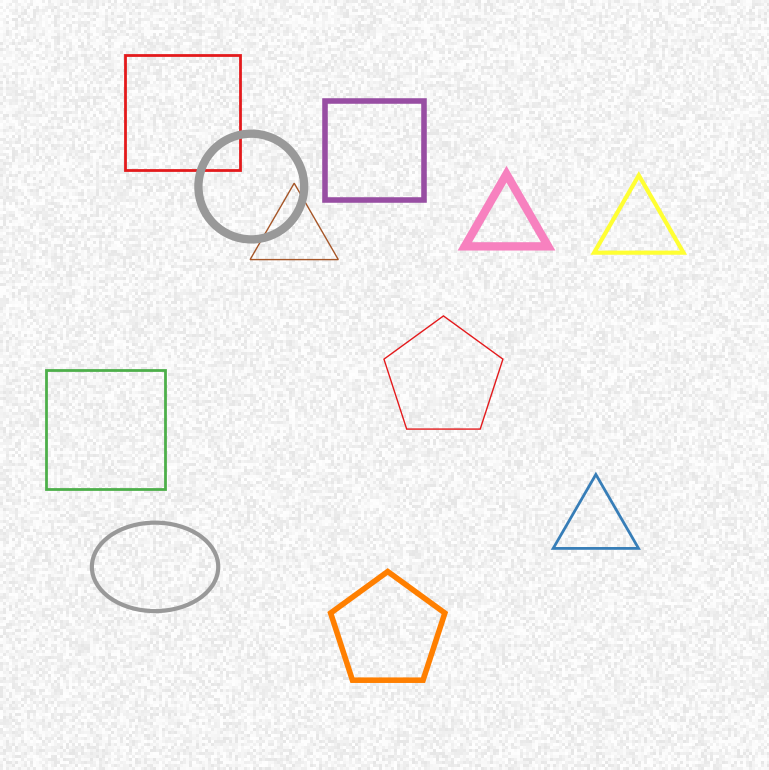[{"shape": "pentagon", "thickness": 0.5, "radius": 0.41, "center": [0.576, 0.508]}, {"shape": "square", "thickness": 1, "radius": 0.37, "center": [0.237, 0.854]}, {"shape": "triangle", "thickness": 1, "radius": 0.32, "center": [0.774, 0.32]}, {"shape": "square", "thickness": 1, "radius": 0.39, "center": [0.137, 0.442]}, {"shape": "square", "thickness": 2, "radius": 0.32, "center": [0.487, 0.804]}, {"shape": "pentagon", "thickness": 2, "radius": 0.39, "center": [0.504, 0.18]}, {"shape": "triangle", "thickness": 1.5, "radius": 0.33, "center": [0.83, 0.705]}, {"shape": "triangle", "thickness": 0.5, "radius": 0.33, "center": [0.382, 0.696]}, {"shape": "triangle", "thickness": 3, "radius": 0.31, "center": [0.658, 0.711]}, {"shape": "circle", "thickness": 3, "radius": 0.34, "center": [0.326, 0.758]}, {"shape": "oval", "thickness": 1.5, "radius": 0.41, "center": [0.201, 0.264]}]